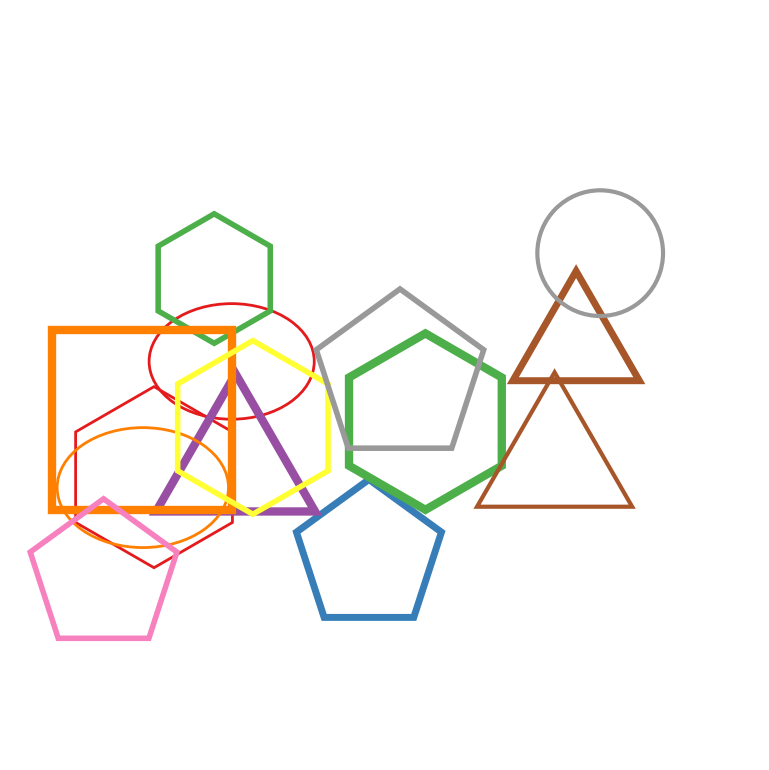[{"shape": "oval", "thickness": 1, "radius": 0.54, "center": [0.301, 0.531]}, {"shape": "hexagon", "thickness": 1, "radius": 0.59, "center": [0.2, 0.38]}, {"shape": "pentagon", "thickness": 2.5, "radius": 0.5, "center": [0.479, 0.278]}, {"shape": "hexagon", "thickness": 3, "radius": 0.57, "center": [0.552, 0.452]}, {"shape": "hexagon", "thickness": 2, "radius": 0.42, "center": [0.278, 0.638]}, {"shape": "triangle", "thickness": 3, "radius": 0.6, "center": [0.306, 0.395]}, {"shape": "oval", "thickness": 1, "radius": 0.56, "center": [0.185, 0.367]}, {"shape": "square", "thickness": 3, "radius": 0.58, "center": [0.184, 0.455]}, {"shape": "hexagon", "thickness": 2, "radius": 0.56, "center": [0.328, 0.445]}, {"shape": "triangle", "thickness": 2.5, "radius": 0.47, "center": [0.748, 0.553]}, {"shape": "triangle", "thickness": 1.5, "radius": 0.58, "center": [0.72, 0.4]}, {"shape": "pentagon", "thickness": 2, "radius": 0.5, "center": [0.134, 0.252]}, {"shape": "pentagon", "thickness": 2, "radius": 0.57, "center": [0.519, 0.51]}, {"shape": "circle", "thickness": 1.5, "radius": 0.41, "center": [0.779, 0.671]}]